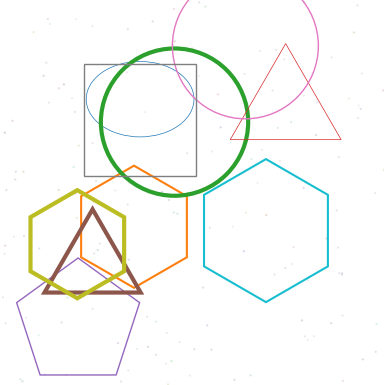[{"shape": "oval", "thickness": 0.5, "radius": 0.7, "center": [0.364, 0.742]}, {"shape": "hexagon", "thickness": 1.5, "radius": 0.79, "center": [0.348, 0.411]}, {"shape": "circle", "thickness": 3, "radius": 0.96, "center": [0.453, 0.683]}, {"shape": "triangle", "thickness": 0.5, "radius": 0.83, "center": [0.742, 0.72]}, {"shape": "pentagon", "thickness": 1, "radius": 0.84, "center": [0.203, 0.162]}, {"shape": "triangle", "thickness": 3, "radius": 0.72, "center": [0.24, 0.312]}, {"shape": "circle", "thickness": 1, "radius": 0.95, "center": [0.637, 0.881]}, {"shape": "square", "thickness": 1, "radius": 0.73, "center": [0.363, 0.688]}, {"shape": "hexagon", "thickness": 3, "radius": 0.7, "center": [0.201, 0.366]}, {"shape": "hexagon", "thickness": 1.5, "radius": 0.93, "center": [0.691, 0.401]}]